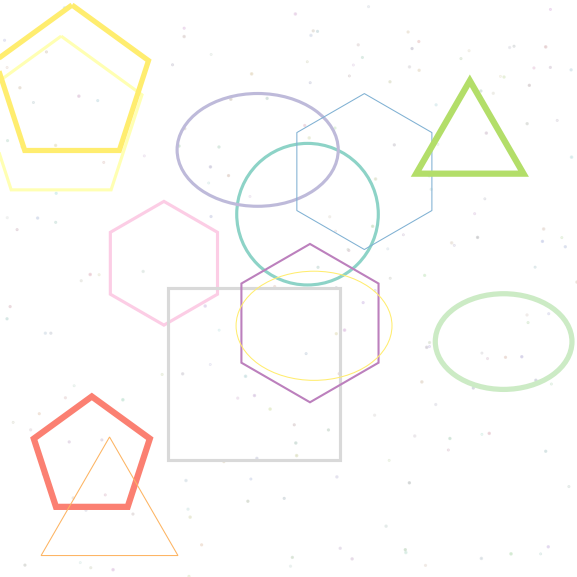[{"shape": "circle", "thickness": 1.5, "radius": 0.61, "center": [0.532, 0.628]}, {"shape": "pentagon", "thickness": 1.5, "radius": 0.74, "center": [0.106, 0.789]}, {"shape": "oval", "thickness": 1.5, "radius": 0.7, "center": [0.446, 0.74]}, {"shape": "pentagon", "thickness": 3, "radius": 0.53, "center": [0.159, 0.207]}, {"shape": "hexagon", "thickness": 0.5, "radius": 0.68, "center": [0.631, 0.702]}, {"shape": "triangle", "thickness": 0.5, "radius": 0.68, "center": [0.19, 0.106]}, {"shape": "triangle", "thickness": 3, "radius": 0.54, "center": [0.814, 0.752]}, {"shape": "hexagon", "thickness": 1.5, "radius": 0.54, "center": [0.284, 0.543]}, {"shape": "square", "thickness": 1.5, "radius": 0.74, "center": [0.44, 0.352]}, {"shape": "hexagon", "thickness": 1, "radius": 0.69, "center": [0.537, 0.44]}, {"shape": "oval", "thickness": 2.5, "radius": 0.59, "center": [0.872, 0.408]}, {"shape": "oval", "thickness": 0.5, "radius": 0.67, "center": [0.544, 0.435]}, {"shape": "pentagon", "thickness": 2.5, "radius": 0.7, "center": [0.125, 0.851]}]